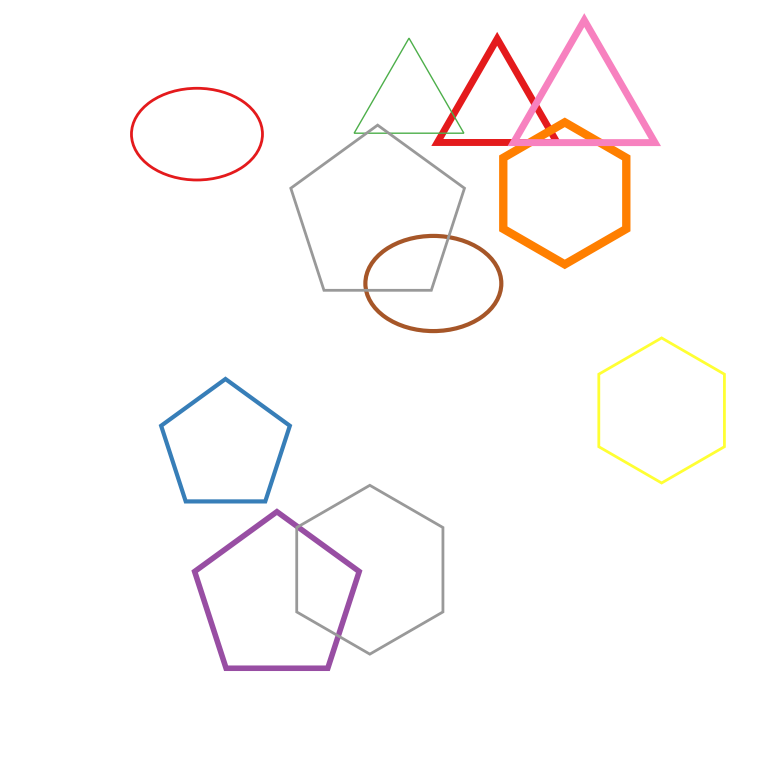[{"shape": "oval", "thickness": 1, "radius": 0.43, "center": [0.256, 0.826]}, {"shape": "triangle", "thickness": 2.5, "radius": 0.45, "center": [0.646, 0.86]}, {"shape": "pentagon", "thickness": 1.5, "radius": 0.44, "center": [0.293, 0.42]}, {"shape": "triangle", "thickness": 0.5, "radius": 0.41, "center": [0.531, 0.868]}, {"shape": "pentagon", "thickness": 2, "radius": 0.56, "center": [0.36, 0.223]}, {"shape": "hexagon", "thickness": 3, "radius": 0.46, "center": [0.733, 0.749]}, {"shape": "hexagon", "thickness": 1, "radius": 0.47, "center": [0.859, 0.467]}, {"shape": "oval", "thickness": 1.5, "radius": 0.44, "center": [0.563, 0.632]}, {"shape": "triangle", "thickness": 2.5, "radius": 0.53, "center": [0.759, 0.868]}, {"shape": "hexagon", "thickness": 1, "radius": 0.55, "center": [0.48, 0.26]}, {"shape": "pentagon", "thickness": 1, "radius": 0.59, "center": [0.49, 0.719]}]